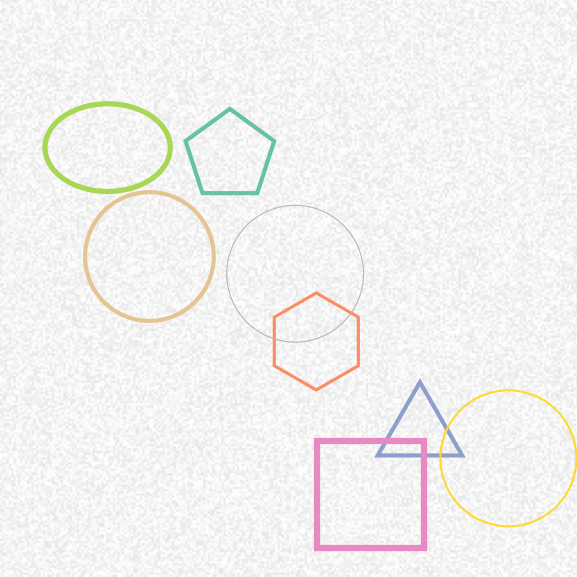[{"shape": "pentagon", "thickness": 2, "radius": 0.4, "center": [0.398, 0.73]}, {"shape": "hexagon", "thickness": 1.5, "radius": 0.42, "center": [0.548, 0.408]}, {"shape": "triangle", "thickness": 2, "radius": 0.42, "center": [0.727, 0.253]}, {"shape": "square", "thickness": 3, "radius": 0.46, "center": [0.642, 0.143]}, {"shape": "oval", "thickness": 2.5, "radius": 0.54, "center": [0.186, 0.744]}, {"shape": "circle", "thickness": 1, "radius": 0.59, "center": [0.88, 0.205]}, {"shape": "circle", "thickness": 2, "radius": 0.56, "center": [0.259, 0.555]}, {"shape": "circle", "thickness": 0.5, "radius": 0.59, "center": [0.511, 0.525]}]